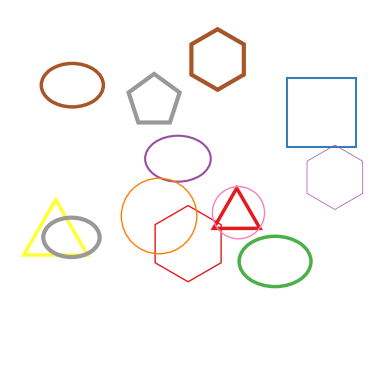[{"shape": "triangle", "thickness": 2.5, "radius": 0.35, "center": [0.615, 0.442]}, {"shape": "hexagon", "thickness": 1, "radius": 0.49, "center": [0.489, 0.367]}, {"shape": "square", "thickness": 1.5, "radius": 0.45, "center": [0.836, 0.707]}, {"shape": "oval", "thickness": 2.5, "radius": 0.47, "center": [0.714, 0.321]}, {"shape": "hexagon", "thickness": 0.5, "radius": 0.42, "center": [0.87, 0.539]}, {"shape": "oval", "thickness": 1.5, "radius": 0.43, "center": [0.462, 0.588]}, {"shape": "circle", "thickness": 1, "radius": 0.49, "center": [0.413, 0.439]}, {"shape": "triangle", "thickness": 2.5, "radius": 0.48, "center": [0.145, 0.386]}, {"shape": "oval", "thickness": 2.5, "radius": 0.4, "center": [0.188, 0.779]}, {"shape": "hexagon", "thickness": 3, "radius": 0.39, "center": [0.565, 0.845]}, {"shape": "circle", "thickness": 1, "radius": 0.34, "center": [0.619, 0.447]}, {"shape": "pentagon", "thickness": 3, "radius": 0.35, "center": [0.4, 0.738]}, {"shape": "oval", "thickness": 3, "radius": 0.37, "center": [0.186, 0.383]}]